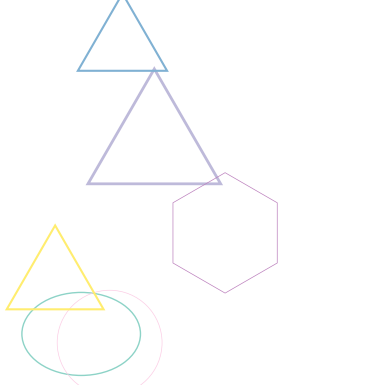[{"shape": "oval", "thickness": 1, "radius": 0.77, "center": [0.211, 0.133]}, {"shape": "triangle", "thickness": 2, "radius": 0.99, "center": [0.401, 0.622]}, {"shape": "triangle", "thickness": 1.5, "radius": 0.67, "center": [0.318, 0.883]}, {"shape": "circle", "thickness": 0.5, "radius": 0.68, "center": [0.285, 0.11]}, {"shape": "hexagon", "thickness": 0.5, "radius": 0.78, "center": [0.585, 0.395]}, {"shape": "triangle", "thickness": 1.5, "radius": 0.73, "center": [0.143, 0.269]}]